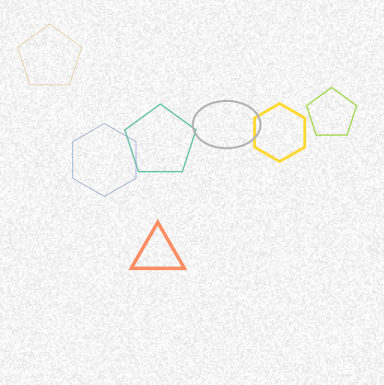[{"shape": "pentagon", "thickness": 1, "radius": 0.49, "center": [0.417, 0.633]}, {"shape": "triangle", "thickness": 2.5, "radius": 0.4, "center": [0.41, 0.343]}, {"shape": "hexagon", "thickness": 0.5, "radius": 0.47, "center": [0.271, 0.584]}, {"shape": "pentagon", "thickness": 1, "radius": 0.34, "center": [0.861, 0.704]}, {"shape": "hexagon", "thickness": 2, "radius": 0.38, "center": [0.726, 0.656]}, {"shape": "pentagon", "thickness": 0.5, "radius": 0.44, "center": [0.129, 0.85]}, {"shape": "oval", "thickness": 1.5, "radius": 0.44, "center": [0.589, 0.676]}]